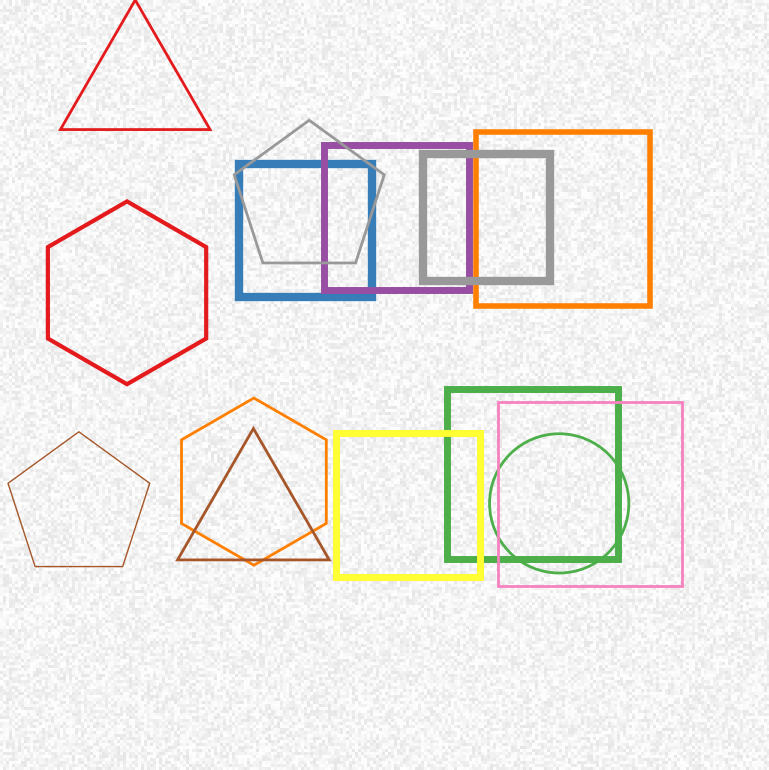[{"shape": "hexagon", "thickness": 1.5, "radius": 0.59, "center": [0.165, 0.62]}, {"shape": "triangle", "thickness": 1, "radius": 0.56, "center": [0.176, 0.888]}, {"shape": "square", "thickness": 3, "radius": 0.43, "center": [0.396, 0.7]}, {"shape": "square", "thickness": 2.5, "radius": 0.55, "center": [0.691, 0.385]}, {"shape": "circle", "thickness": 1, "radius": 0.45, "center": [0.726, 0.346]}, {"shape": "square", "thickness": 2.5, "radius": 0.47, "center": [0.515, 0.717]}, {"shape": "square", "thickness": 2, "radius": 0.57, "center": [0.731, 0.715]}, {"shape": "hexagon", "thickness": 1, "radius": 0.54, "center": [0.33, 0.375]}, {"shape": "square", "thickness": 2.5, "radius": 0.47, "center": [0.53, 0.344]}, {"shape": "triangle", "thickness": 1, "radius": 0.57, "center": [0.329, 0.33]}, {"shape": "pentagon", "thickness": 0.5, "radius": 0.48, "center": [0.102, 0.342]}, {"shape": "square", "thickness": 1, "radius": 0.6, "center": [0.766, 0.358]}, {"shape": "pentagon", "thickness": 1, "radius": 0.51, "center": [0.402, 0.741]}, {"shape": "square", "thickness": 3, "radius": 0.41, "center": [0.632, 0.718]}]